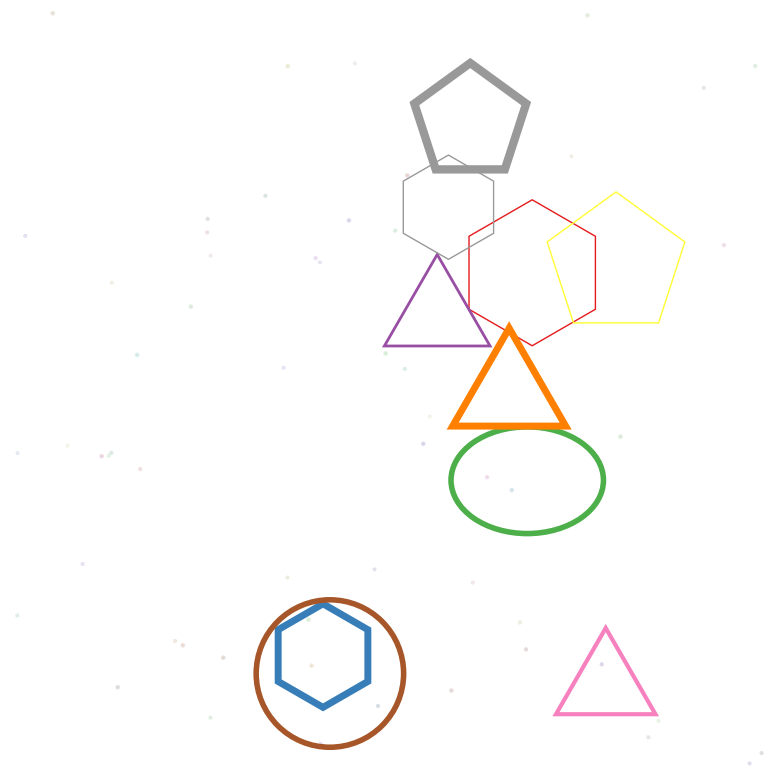[{"shape": "hexagon", "thickness": 0.5, "radius": 0.47, "center": [0.691, 0.646]}, {"shape": "hexagon", "thickness": 2.5, "radius": 0.34, "center": [0.42, 0.149]}, {"shape": "oval", "thickness": 2, "radius": 0.49, "center": [0.685, 0.376]}, {"shape": "triangle", "thickness": 1, "radius": 0.4, "center": [0.568, 0.59]}, {"shape": "triangle", "thickness": 2.5, "radius": 0.42, "center": [0.661, 0.489]}, {"shape": "pentagon", "thickness": 0.5, "radius": 0.47, "center": [0.8, 0.657]}, {"shape": "circle", "thickness": 2, "radius": 0.48, "center": [0.428, 0.125]}, {"shape": "triangle", "thickness": 1.5, "radius": 0.37, "center": [0.787, 0.11]}, {"shape": "hexagon", "thickness": 0.5, "radius": 0.34, "center": [0.582, 0.731]}, {"shape": "pentagon", "thickness": 3, "radius": 0.38, "center": [0.611, 0.842]}]